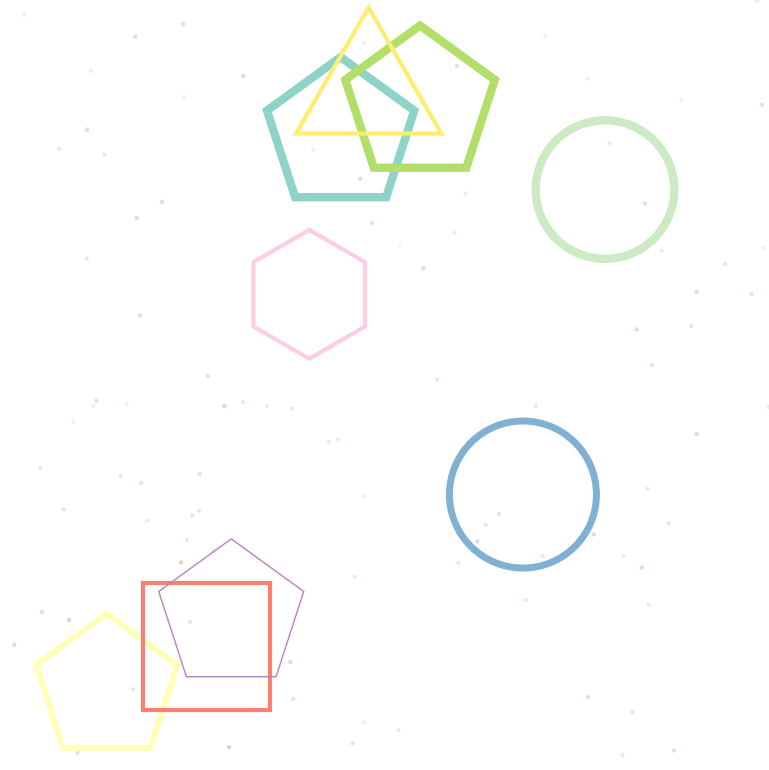[{"shape": "pentagon", "thickness": 3, "radius": 0.5, "center": [0.442, 0.825]}, {"shape": "pentagon", "thickness": 2, "radius": 0.48, "center": [0.138, 0.106]}, {"shape": "square", "thickness": 1.5, "radius": 0.41, "center": [0.268, 0.16]}, {"shape": "circle", "thickness": 2.5, "radius": 0.48, "center": [0.679, 0.358]}, {"shape": "pentagon", "thickness": 3, "radius": 0.51, "center": [0.546, 0.865]}, {"shape": "hexagon", "thickness": 1.5, "radius": 0.42, "center": [0.402, 0.618]}, {"shape": "pentagon", "thickness": 0.5, "radius": 0.49, "center": [0.3, 0.201]}, {"shape": "circle", "thickness": 3, "radius": 0.45, "center": [0.786, 0.754]}, {"shape": "triangle", "thickness": 1.5, "radius": 0.55, "center": [0.479, 0.881]}]